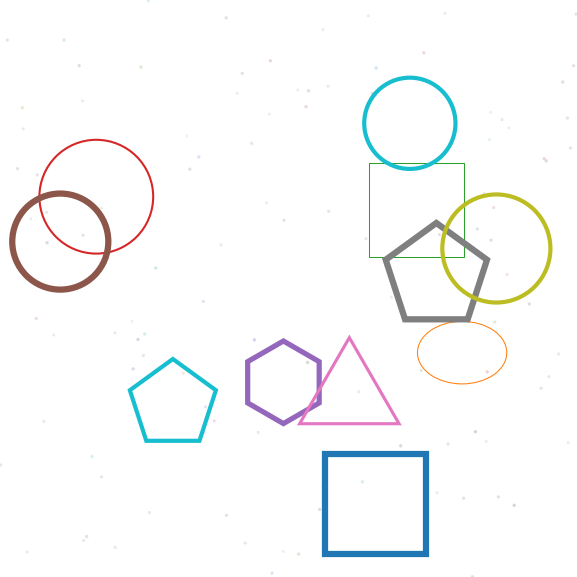[{"shape": "square", "thickness": 3, "radius": 0.44, "center": [0.65, 0.127]}, {"shape": "oval", "thickness": 0.5, "radius": 0.39, "center": [0.8, 0.388]}, {"shape": "square", "thickness": 0.5, "radius": 0.41, "center": [0.721, 0.636]}, {"shape": "circle", "thickness": 1, "radius": 0.49, "center": [0.167, 0.659]}, {"shape": "hexagon", "thickness": 2.5, "radius": 0.36, "center": [0.491, 0.337]}, {"shape": "circle", "thickness": 3, "radius": 0.42, "center": [0.104, 0.581]}, {"shape": "triangle", "thickness": 1.5, "radius": 0.5, "center": [0.605, 0.315]}, {"shape": "pentagon", "thickness": 3, "radius": 0.46, "center": [0.756, 0.521]}, {"shape": "circle", "thickness": 2, "radius": 0.47, "center": [0.86, 0.569]}, {"shape": "circle", "thickness": 2, "radius": 0.4, "center": [0.71, 0.786]}, {"shape": "pentagon", "thickness": 2, "radius": 0.39, "center": [0.299, 0.299]}]